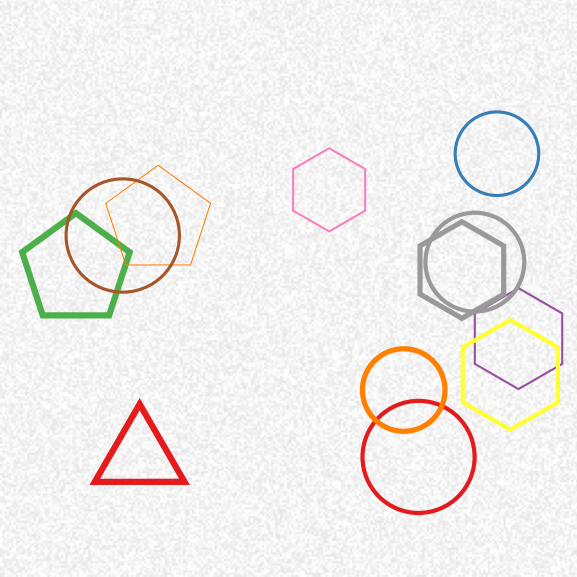[{"shape": "triangle", "thickness": 3, "radius": 0.45, "center": [0.242, 0.21]}, {"shape": "circle", "thickness": 2, "radius": 0.49, "center": [0.725, 0.208]}, {"shape": "circle", "thickness": 1.5, "radius": 0.36, "center": [0.861, 0.733]}, {"shape": "pentagon", "thickness": 3, "radius": 0.49, "center": [0.131, 0.532]}, {"shape": "hexagon", "thickness": 1, "radius": 0.44, "center": [0.898, 0.413]}, {"shape": "pentagon", "thickness": 0.5, "radius": 0.48, "center": [0.274, 0.618]}, {"shape": "circle", "thickness": 2.5, "radius": 0.36, "center": [0.699, 0.324]}, {"shape": "hexagon", "thickness": 2, "radius": 0.48, "center": [0.884, 0.35]}, {"shape": "circle", "thickness": 1.5, "radius": 0.49, "center": [0.213, 0.591]}, {"shape": "hexagon", "thickness": 1, "radius": 0.36, "center": [0.57, 0.67]}, {"shape": "hexagon", "thickness": 2.5, "radius": 0.42, "center": [0.8, 0.532]}, {"shape": "circle", "thickness": 2, "radius": 0.43, "center": [0.822, 0.545]}]